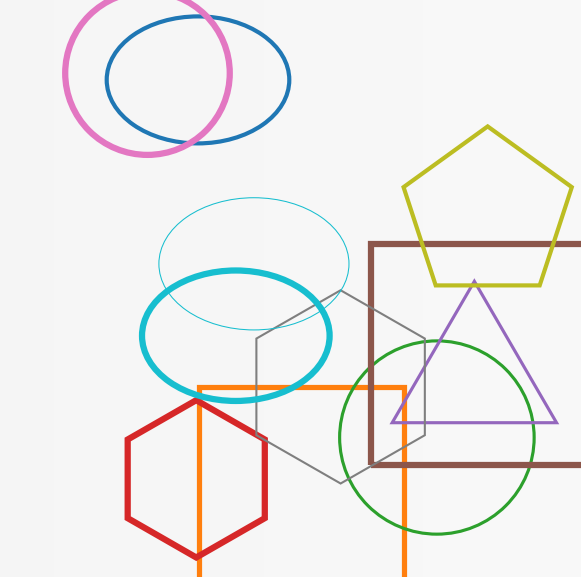[{"shape": "oval", "thickness": 2, "radius": 0.79, "center": [0.341, 0.861]}, {"shape": "square", "thickness": 2.5, "radius": 0.88, "center": [0.518, 0.152]}, {"shape": "circle", "thickness": 1.5, "radius": 0.84, "center": [0.752, 0.242]}, {"shape": "hexagon", "thickness": 3, "radius": 0.68, "center": [0.338, 0.17]}, {"shape": "triangle", "thickness": 1.5, "radius": 0.82, "center": [0.816, 0.349]}, {"shape": "square", "thickness": 3, "radius": 0.96, "center": [0.83, 0.385]}, {"shape": "circle", "thickness": 3, "radius": 0.71, "center": [0.254, 0.872]}, {"shape": "hexagon", "thickness": 1, "radius": 0.84, "center": [0.586, 0.329]}, {"shape": "pentagon", "thickness": 2, "radius": 0.76, "center": [0.839, 0.628]}, {"shape": "oval", "thickness": 3, "radius": 0.81, "center": [0.406, 0.418]}, {"shape": "oval", "thickness": 0.5, "radius": 0.82, "center": [0.437, 0.542]}]